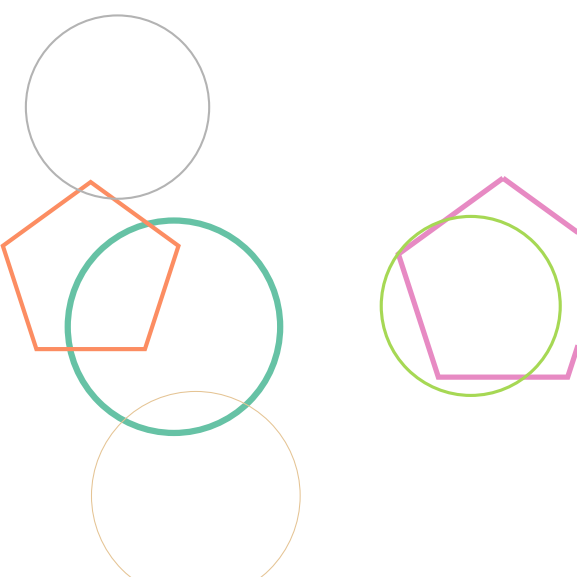[{"shape": "circle", "thickness": 3, "radius": 0.92, "center": [0.301, 0.433]}, {"shape": "pentagon", "thickness": 2, "radius": 0.8, "center": [0.157, 0.524]}, {"shape": "pentagon", "thickness": 2.5, "radius": 0.95, "center": [0.871, 0.5]}, {"shape": "circle", "thickness": 1.5, "radius": 0.77, "center": [0.815, 0.469]}, {"shape": "circle", "thickness": 0.5, "radius": 0.9, "center": [0.339, 0.141]}, {"shape": "circle", "thickness": 1, "radius": 0.79, "center": [0.204, 0.814]}]